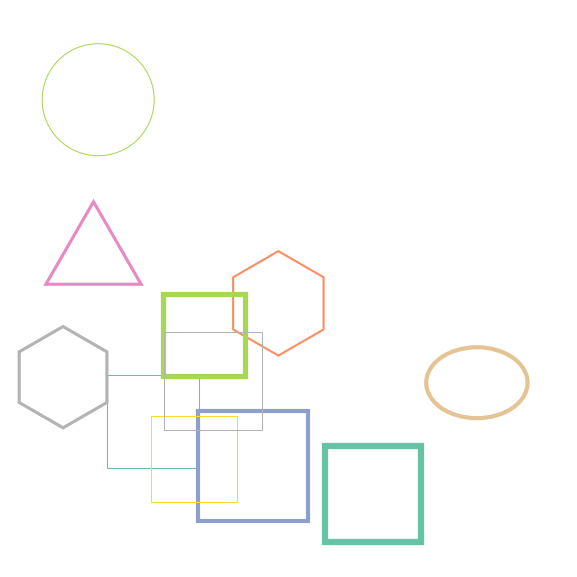[{"shape": "square", "thickness": 3, "radius": 0.42, "center": [0.646, 0.144]}, {"shape": "square", "thickness": 0.5, "radius": 0.4, "center": [0.265, 0.269]}, {"shape": "hexagon", "thickness": 1, "radius": 0.45, "center": [0.482, 0.474]}, {"shape": "square", "thickness": 2, "radius": 0.48, "center": [0.438, 0.192]}, {"shape": "triangle", "thickness": 1.5, "radius": 0.48, "center": [0.162, 0.555]}, {"shape": "circle", "thickness": 0.5, "radius": 0.48, "center": [0.17, 0.826]}, {"shape": "square", "thickness": 2.5, "radius": 0.36, "center": [0.354, 0.419]}, {"shape": "square", "thickness": 0.5, "radius": 0.37, "center": [0.336, 0.205]}, {"shape": "oval", "thickness": 2, "radius": 0.44, "center": [0.826, 0.336]}, {"shape": "hexagon", "thickness": 1.5, "radius": 0.44, "center": [0.109, 0.346]}, {"shape": "square", "thickness": 0.5, "radius": 0.43, "center": [0.369, 0.34]}]